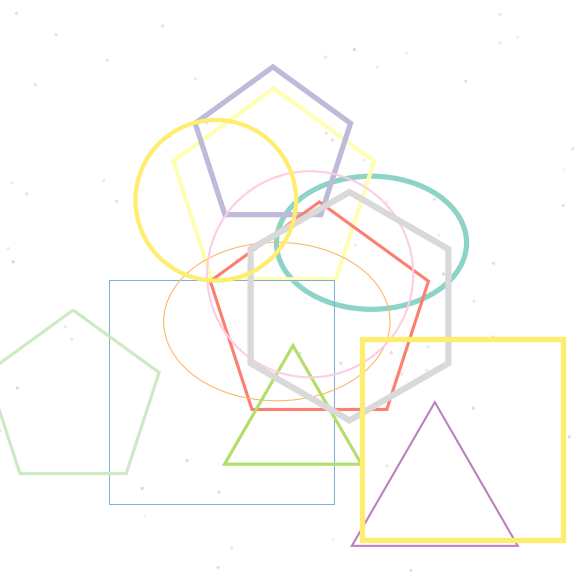[{"shape": "oval", "thickness": 2.5, "radius": 0.82, "center": [0.643, 0.579]}, {"shape": "pentagon", "thickness": 2, "radius": 0.91, "center": [0.474, 0.664]}, {"shape": "pentagon", "thickness": 2.5, "radius": 0.71, "center": [0.473, 0.742]}, {"shape": "pentagon", "thickness": 1.5, "radius": 0.99, "center": [0.553, 0.451]}, {"shape": "square", "thickness": 0.5, "radius": 0.97, "center": [0.384, 0.321]}, {"shape": "oval", "thickness": 0.5, "radius": 0.98, "center": [0.479, 0.442]}, {"shape": "triangle", "thickness": 1.5, "radius": 0.68, "center": [0.507, 0.264]}, {"shape": "circle", "thickness": 1, "radius": 0.89, "center": [0.537, 0.524]}, {"shape": "hexagon", "thickness": 3, "radius": 0.99, "center": [0.605, 0.469]}, {"shape": "triangle", "thickness": 1, "radius": 0.83, "center": [0.753, 0.137]}, {"shape": "pentagon", "thickness": 1.5, "radius": 0.78, "center": [0.127, 0.306]}, {"shape": "circle", "thickness": 2, "radius": 0.7, "center": [0.374, 0.652]}, {"shape": "square", "thickness": 2.5, "radius": 0.87, "center": [0.8, 0.239]}]